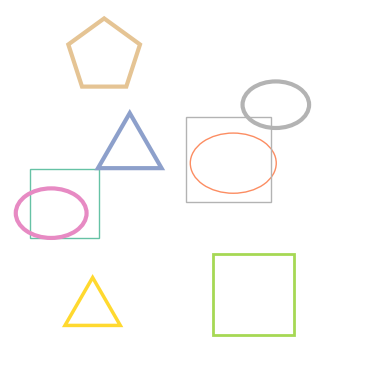[{"shape": "square", "thickness": 1, "radius": 0.45, "center": [0.168, 0.471]}, {"shape": "oval", "thickness": 1, "radius": 0.56, "center": [0.606, 0.576]}, {"shape": "triangle", "thickness": 3, "radius": 0.48, "center": [0.337, 0.611]}, {"shape": "oval", "thickness": 3, "radius": 0.46, "center": [0.133, 0.446]}, {"shape": "square", "thickness": 2, "radius": 0.53, "center": [0.658, 0.235]}, {"shape": "triangle", "thickness": 2.5, "radius": 0.41, "center": [0.241, 0.196]}, {"shape": "pentagon", "thickness": 3, "radius": 0.49, "center": [0.271, 0.854]}, {"shape": "oval", "thickness": 3, "radius": 0.43, "center": [0.716, 0.728]}, {"shape": "square", "thickness": 1, "radius": 0.56, "center": [0.593, 0.585]}]